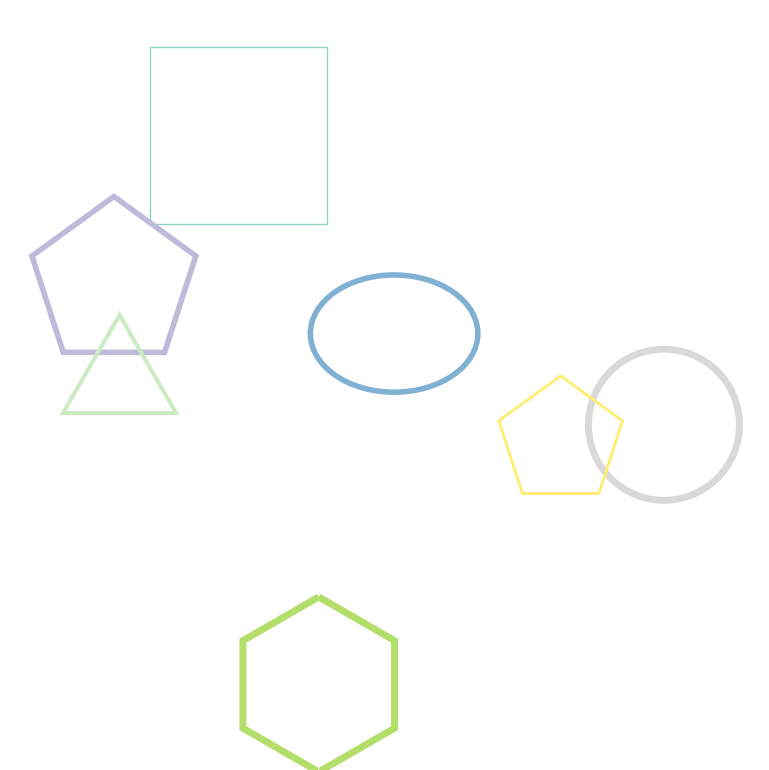[{"shape": "square", "thickness": 0.5, "radius": 0.57, "center": [0.31, 0.824]}, {"shape": "pentagon", "thickness": 2, "radius": 0.56, "center": [0.148, 0.633]}, {"shape": "oval", "thickness": 2, "radius": 0.54, "center": [0.512, 0.567]}, {"shape": "hexagon", "thickness": 2.5, "radius": 0.57, "center": [0.414, 0.111]}, {"shape": "circle", "thickness": 2.5, "radius": 0.49, "center": [0.862, 0.448]}, {"shape": "triangle", "thickness": 1.5, "radius": 0.42, "center": [0.155, 0.506]}, {"shape": "pentagon", "thickness": 1, "radius": 0.42, "center": [0.728, 0.427]}]